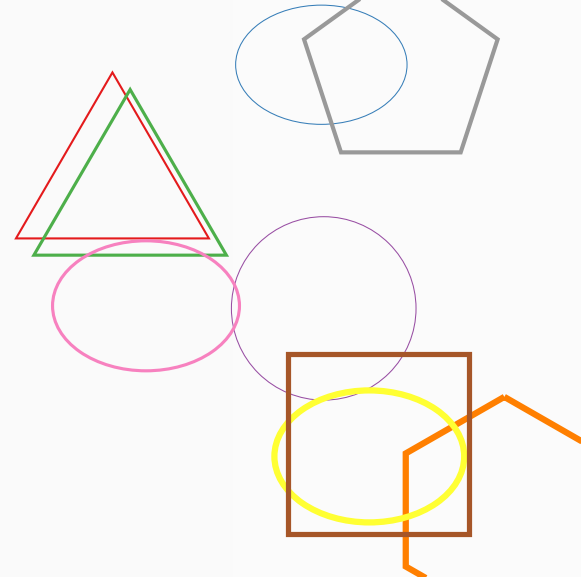[{"shape": "triangle", "thickness": 1, "radius": 0.96, "center": [0.193, 0.682]}, {"shape": "oval", "thickness": 0.5, "radius": 0.74, "center": [0.553, 0.887]}, {"shape": "triangle", "thickness": 1.5, "radius": 0.96, "center": [0.224, 0.653]}, {"shape": "circle", "thickness": 0.5, "radius": 0.79, "center": [0.557, 0.465]}, {"shape": "hexagon", "thickness": 3, "radius": 0.98, "center": [0.868, 0.116]}, {"shape": "oval", "thickness": 3, "radius": 0.82, "center": [0.635, 0.209]}, {"shape": "square", "thickness": 2.5, "radius": 0.78, "center": [0.652, 0.23]}, {"shape": "oval", "thickness": 1.5, "radius": 0.8, "center": [0.251, 0.47]}, {"shape": "pentagon", "thickness": 2, "radius": 0.88, "center": [0.69, 0.877]}]